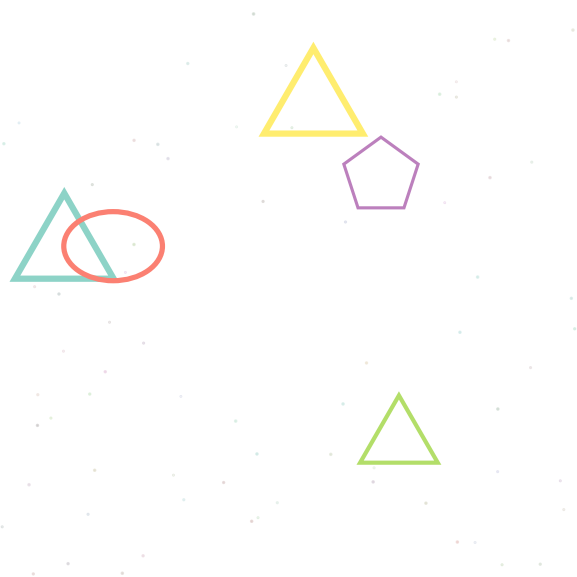[{"shape": "triangle", "thickness": 3, "radius": 0.49, "center": [0.111, 0.566]}, {"shape": "oval", "thickness": 2.5, "radius": 0.43, "center": [0.196, 0.573]}, {"shape": "triangle", "thickness": 2, "radius": 0.39, "center": [0.691, 0.237]}, {"shape": "pentagon", "thickness": 1.5, "radius": 0.34, "center": [0.66, 0.694]}, {"shape": "triangle", "thickness": 3, "radius": 0.49, "center": [0.543, 0.817]}]